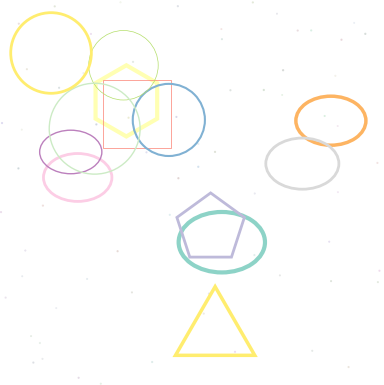[{"shape": "oval", "thickness": 3, "radius": 0.56, "center": [0.576, 0.371]}, {"shape": "hexagon", "thickness": 3, "radius": 0.46, "center": [0.328, 0.738]}, {"shape": "pentagon", "thickness": 2, "radius": 0.46, "center": [0.547, 0.407]}, {"shape": "square", "thickness": 0.5, "radius": 0.44, "center": [0.357, 0.705]}, {"shape": "circle", "thickness": 1.5, "radius": 0.47, "center": [0.439, 0.689]}, {"shape": "oval", "thickness": 2.5, "radius": 0.45, "center": [0.859, 0.686]}, {"shape": "circle", "thickness": 0.5, "radius": 0.45, "center": [0.321, 0.83]}, {"shape": "oval", "thickness": 2, "radius": 0.44, "center": [0.202, 0.539]}, {"shape": "oval", "thickness": 2, "radius": 0.47, "center": [0.785, 0.575]}, {"shape": "oval", "thickness": 1, "radius": 0.4, "center": [0.184, 0.605]}, {"shape": "circle", "thickness": 1, "radius": 0.59, "center": [0.246, 0.666]}, {"shape": "triangle", "thickness": 2.5, "radius": 0.59, "center": [0.559, 0.137]}, {"shape": "circle", "thickness": 2, "radius": 0.52, "center": [0.133, 0.862]}]